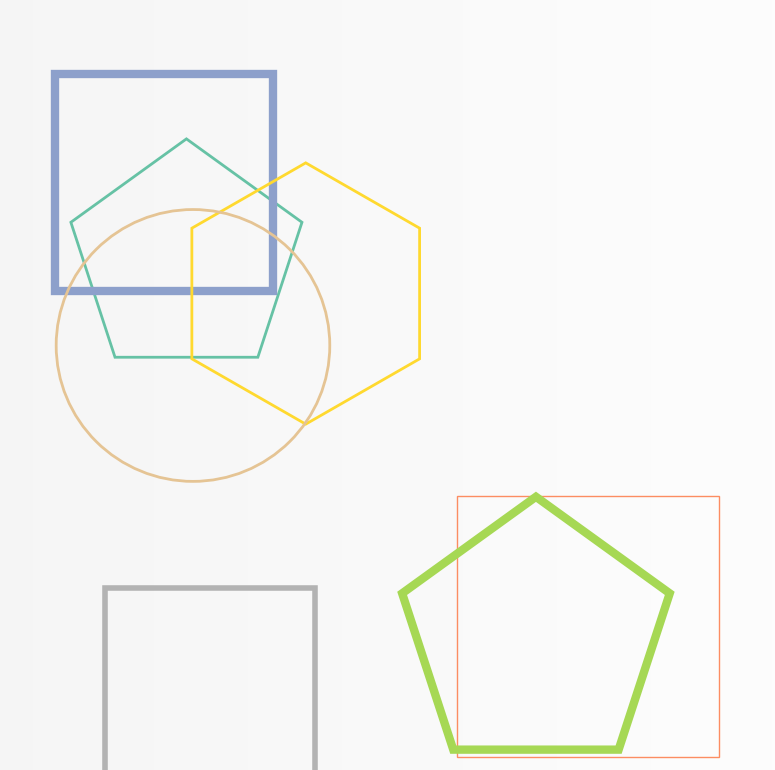[{"shape": "pentagon", "thickness": 1, "radius": 0.78, "center": [0.241, 0.663]}, {"shape": "square", "thickness": 0.5, "radius": 0.85, "center": [0.759, 0.186]}, {"shape": "square", "thickness": 3, "radius": 0.71, "center": [0.212, 0.763]}, {"shape": "pentagon", "thickness": 3, "radius": 0.91, "center": [0.692, 0.173]}, {"shape": "hexagon", "thickness": 1, "radius": 0.85, "center": [0.394, 0.619]}, {"shape": "circle", "thickness": 1, "radius": 0.88, "center": [0.249, 0.551]}, {"shape": "square", "thickness": 2, "radius": 0.68, "center": [0.271, 0.101]}]